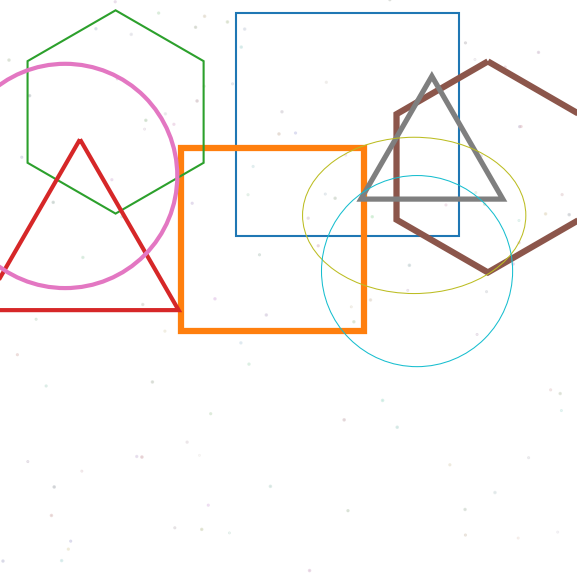[{"shape": "square", "thickness": 1, "radius": 0.96, "center": [0.601, 0.783]}, {"shape": "square", "thickness": 3, "radius": 0.79, "center": [0.472, 0.584]}, {"shape": "hexagon", "thickness": 1, "radius": 0.88, "center": [0.2, 0.805]}, {"shape": "triangle", "thickness": 2, "radius": 0.99, "center": [0.138, 0.561]}, {"shape": "hexagon", "thickness": 3, "radius": 0.91, "center": [0.845, 0.71]}, {"shape": "circle", "thickness": 2, "radius": 0.97, "center": [0.113, 0.694]}, {"shape": "triangle", "thickness": 2.5, "radius": 0.71, "center": [0.748, 0.725]}, {"shape": "oval", "thickness": 0.5, "radius": 0.97, "center": [0.717, 0.626]}, {"shape": "circle", "thickness": 0.5, "radius": 0.83, "center": [0.722, 0.53]}]